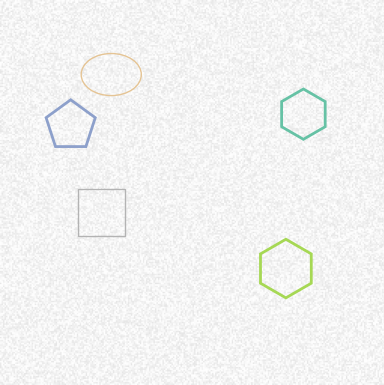[{"shape": "hexagon", "thickness": 2, "radius": 0.33, "center": [0.788, 0.704]}, {"shape": "pentagon", "thickness": 2, "radius": 0.34, "center": [0.184, 0.674]}, {"shape": "hexagon", "thickness": 2, "radius": 0.38, "center": [0.743, 0.302]}, {"shape": "oval", "thickness": 1, "radius": 0.39, "center": [0.289, 0.806]}, {"shape": "square", "thickness": 1, "radius": 0.31, "center": [0.265, 0.448]}]